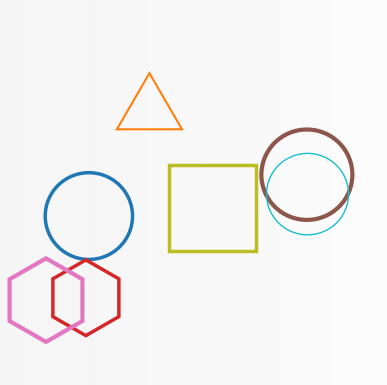[{"shape": "circle", "thickness": 2.5, "radius": 0.56, "center": [0.229, 0.439]}, {"shape": "triangle", "thickness": 1.5, "radius": 0.49, "center": [0.386, 0.713]}, {"shape": "hexagon", "thickness": 2.5, "radius": 0.49, "center": [0.222, 0.227]}, {"shape": "circle", "thickness": 3, "radius": 0.59, "center": [0.792, 0.546]}, {"shape": "hexagon", "thickness": 3, "radius": 0.54, "center": [0.119, 0.22]}, {"shape": "square", "thickness": 2.5, "radius": 0.56, "center": [0.55, 0.46]}, {"shape": "circle", "thickness": 1, "radius": 0.53, "center": [0.794, 0.496]}]